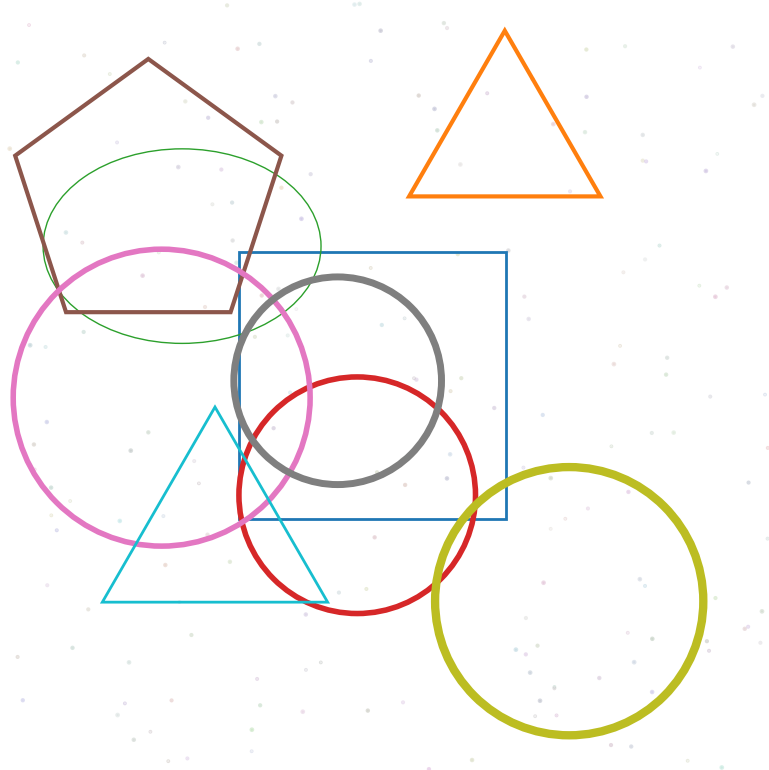[{"shape": "square", "thickness": 1, "radius": 0.87, "center": [0.484, 0.499]}, {"shape": "triangle", "thickness": 1.5, "radius": 0.72, "center": [0.656, 0.817]}, {"shape": "oval", "thickness": 0.5, "radius": 0.9, "center": [0.236, 0.68]}, {"shape": "circle", "thickness": 2, "radius": 0.77, "center": [0.464, 0.357]}, {"shape": "pentagon", "thickness": 1.5, "radius": 0.91, "center": [0.193, 0.742]}, {"shape": "circle", "thickness": 2, "radius": 0.96, "center": [0.21, 0.484]}, {"shape": "circle", "thickness": 2.5, "radius": 0.67, "center": [0.439, 0.506]}, {"shape": "circle", "thickness": 3, "radius": 0.87, "center": [0.739, 0.219]}, {"shape": "triangle", "thickness": 1, "radius": 0.84, "center": [0.279, 0.302]}]